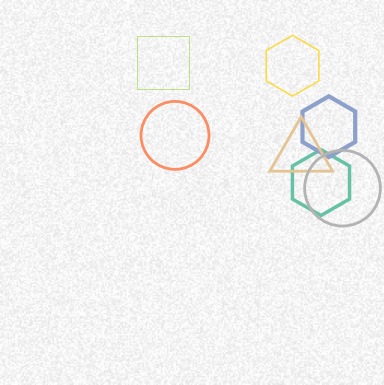[{"shape": "hexagon", "thickness": 2.5, "radius": 0.43, "center": [0.834, 0.526]}, {"shape": "circle", "thickness": 2, "radius": 0.44, "center": [0.455, 0.648]}, {"shape": "hexagon", "thickness": 3, "radius": 0.4, "center": [0.854, 0.671]}, {"shape": "square", "thickness": 0.5, "radius": 0.34, "center": [0.423, 0.837]}, {"shape": "hexagon", "thickness": 1, "radius": 0.39, "center": [0.76, 0.829]}, {"shape": "triangle", "thickness": 2, "radius": 0.47, "center": [0.782, 0.602]}, {"shape": "circle", "thickness": 2, "radius": 0.49, "center": [0.89, 0.511]}]